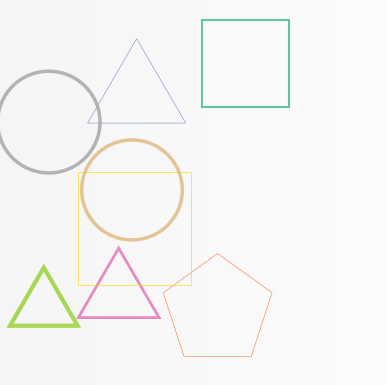[{"shape": "square", "thickness": 1.5, "radius": 0.56, "center": [0.634, 0.835]}, {"shape": "pentagon", "thickness": 0.5, "radius": 0.74, "center": [0.562, 0.194]}, {"shape": "triangle", "thickness": 0.5, "radius": 0.73, "center": [0.353, 0.753]}, {"shape": "triangle", "thickness": 2, "radius": 0.6, "center": [0.306, 0.235]}, {"shape": "triangle", "thickness": 3, "radius": 0.5, "center": [0.113, 0.204]}, {"shape": "square", "thickness": 0.5, "radius": 0.73, "center": [0.347, 0.407]}, {"shape": "circle", "thickness": 2.5, "radius": 0.65, "center": [0.341, 0.507]}, {"shape": "circle", "thickness": 2.5, "radius": 0.66, "center": [0.126, 0.683]}]